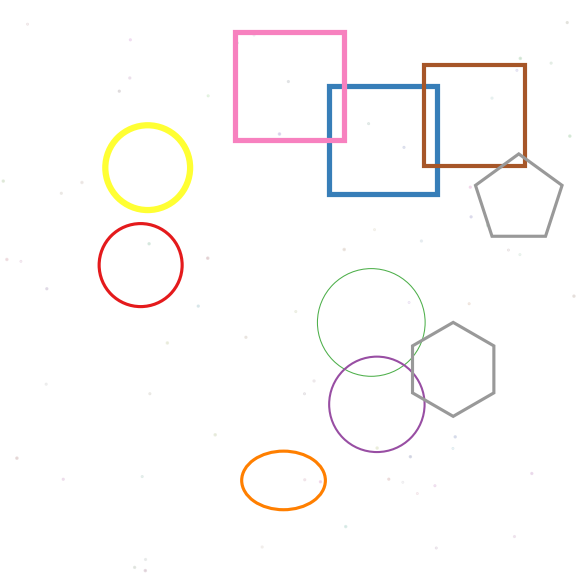[{"shape": "circle", "thickness": 1.5, "radius": 0.36, "center": [0.244, 0.54]}, {"shape": "square", "thickness": 2.5, "radius": 0.47, "center": [0.663, 0.757]}, {"shape": "circle", "thickness": 0.5, "radius": 0.47, "center": [0.643, 0.441]}, {"shape": "circle", "thickness": 1, "radius": 0.41, "center": [0.653, 0.299]}, {"shape": "oval", "thickness": 1.5, "radius": 0.36, "center": [0.491, 0.167]}, {"shape": "circle", "thickness": 3, "radius": 0.37, "center": [0.256, 0.709]}, {"shape": "square", "thickness": 2, "radius": 0.44, "center": [0.822, 0.8]}, {"shape": "square", "thickness": 2.5, "radius": 0.47, "center": [0.501, 0.85]}, {"shape": "pentagon", "thickness": 1.5, "radius": 0.39, "center": [0.898, 0.654]}, {"shape": "hexagon", "thickness": 1.5, "radius": 0.41, "center": [0.785, 0.36]}]